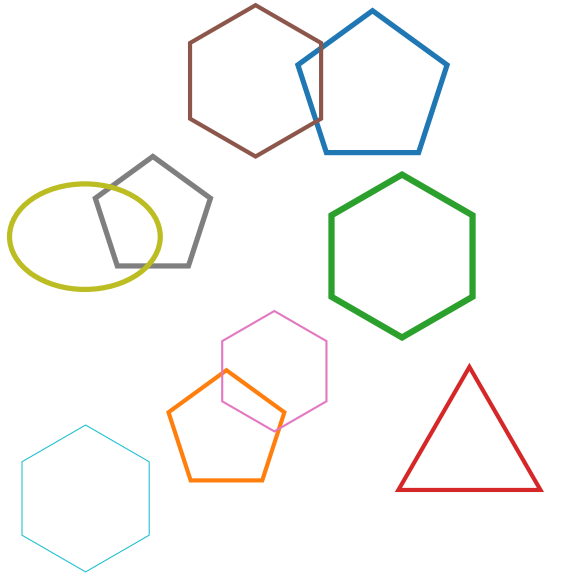[{"shape": "pentagon", "thickness": 2.5, "radius": 0.68, "center": [0.645, 0.845]}, {"shape": "pentagon", "thickness": 2, "radius": 0.53, "center": [0.392, 0.253]}, {"shape": "hexagon", "thickness": 3, "radius": 0.71, "center": [0.696, 0.556]}, {"shape": "triangle", "thickness": 2, "radius": 0.71, "center": [0.813, 0.222]}, {"shape": "hexagon", "thickness": 2, "radius": 0.66, "center": [0.443, 0.859]}, {"shape": "hexagon", "thickness": 1, "radius": 0.52, "center": [0.475, 0.356]}, {"shape": "pentagon", "thickness": 2.5, "radius": 0.52, "center": [0.265, 0.623]}, {"shape": "oval", "thickness": 2.5, "radius": 0.65, "center": [0.147, 0.589]}, {"shape": "hexagon", "thickness": 0.5, "radius": 0.64, "center": [0.148, 0.136]}]